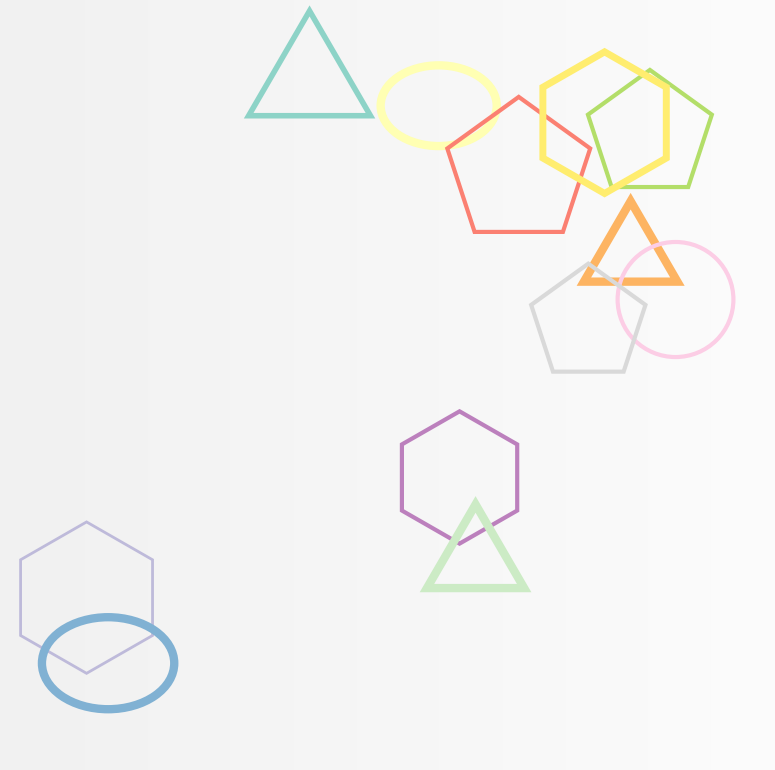[{"shape": "triangle", "thickness": 2, "radius": 0.45, "center": [0.399, 0.895]}, {"shape": "oval", "thickness": 3, "radius": 0.37, "center": [0.566, 0.863]}, {"shape": "hexagon", "thickness": 1, "radius": 0.49, "center": [0.112, 0.224]}, {"shape": "pentagon", "thickness": 1.5, "radius": 0.48, "center": [0.669, 0.777]}, {"shape": "oval", "thickness": 3, "radius": 0.43, "center": [0.139, 0.139]}, {"shape": "triangle", "thickness": 3, "radius": 0.35, "center": [0.814, 0.669]}, {"shape": "pentagon", "thickness": 1.5, "radius": 0.42, "center": [0.839, 0.825]}, {"shape": "circle", "thickness": 1.5, "radius": 0.37, "center": [0.872, 0.611]}, {"shape": "pentagon", "thickness": 1.5, "radius": 0.39, "center": [0.759, 0.58]}, {"shape": "hexagon", "thickness": 1.5, "radius": 0.43, "center": [0.593, 0.38]}, {"shape": "triangle", "thickness": 3, "radius": 0.36, "center": [0.614, 0.272]}, {"shape": "hexagon", "thickness": 2.5, "radius": 0.46, "center": [0.78, 0.841]}]